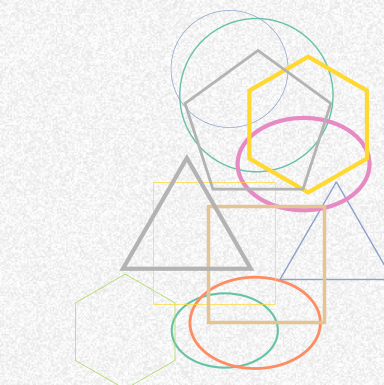[{"shape": "circle", "thickness": 1, "radius": 1.0, "center": [0.666, 0.753]}, {"shape": "oval", "thickness": 1.5, "radius": 0.69, "center": [0.584, 0.142]}, {"shape": "oval", "thickness": 2, "radius": 0.85, "center": [0.663, 0.161]}, {"shape": "circle", "thickness": 0.5, "radius": 0.76, "center": [0.596, 0.821]}, {"shape": "triangle", "thickness": 1, "radius": 0.85, "center": [0.874, 0.359]}, {"shape": "oval", "thickness": 3, "radius": 0.86, "center": [0.788, 0.574]}, {"shape": "hexagon", "thickness": 0.5, "radius": 0.75, "center": [0.325, 0.139]}, {"shape": "square", "thickness": 0.5, "radius": 0.79, "center": [0.555, 0.369]}, {"shape": "hexagon", "thickness": 3, "radius": 0.88, "center": [0.8, 0.676]}, {"shape": "square", "thickness": 2.5, "radius": 0.75, "center": [0.691, 0.314]}, {"shape": "pentagon", "thickness": 2, "radius": 1.0, "center": [0.67, 0.67]}, {"shape": "triangle", "thickness": 3, "radius": 0.96, "center": [0.485, 0.398]}]